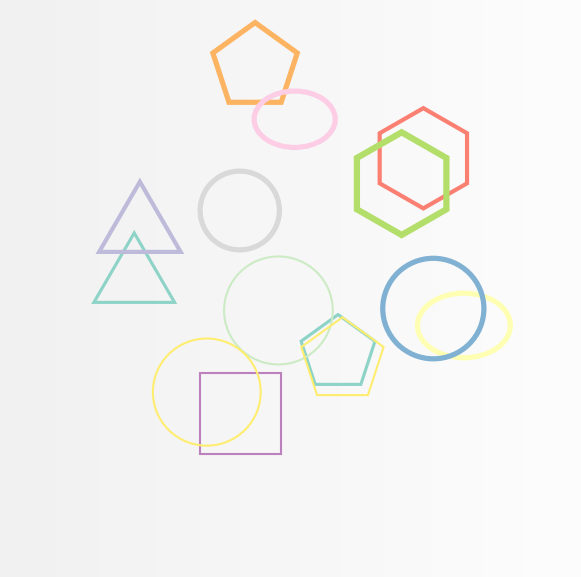[{"shape": "triangle", "thickness": 1.5, "radius": 0.4, "center": [0.231, 0.516]}, {"shape": "pentagon", "thickness": 1.5, "radius": 0.33, "center": [0.582, 0.388]}, {"shape": "oval", "thickness": 2.5, "radius": 0.4, "center": [0.798, 0.436]}, {"shape": "triangle", "thickness": 2, "radius": 0.4, "center": [0.241, 0.603]}, {"shape": "hexagon", "thickness": 2, "radius": 0.43, "center": [0.728, 0.725]}, {"shape": "circle", "thickness": 2.5, "radius": 0.44, "center": [0.746, 0.465]}, {"shape": "pentagon", "thickness": 2.5, "radius": 0.38, "center": [0.439, 0.884]}, {"shape": "hexagon", "thickness": 3, "radius": 0.44, "center": [0.691, 0.681]}, {"shape": "oval", "thickness": 2.5, "radius": 0.35, "center": [0.507, 0.793]}, {"shape": "circle", "thickness": 2.5, "radius": 0.34, "center": [0.412, 0.635]}, {"shape": "square", "thickness": 1, "radius": 0.35, "center": [0.414, 0.283]}, {"shape": "circle", "thickness": 1, "radius": 0.47, "center": [0.479, 0.462]}, {"shape": "circle", "thickness": 1, "radius": 0.46, "center": [0.356, 0.32]}, {"shape": "pentagon", "thickness": 1, "radius": 0.37, "center": [0.589, 0.375]}]